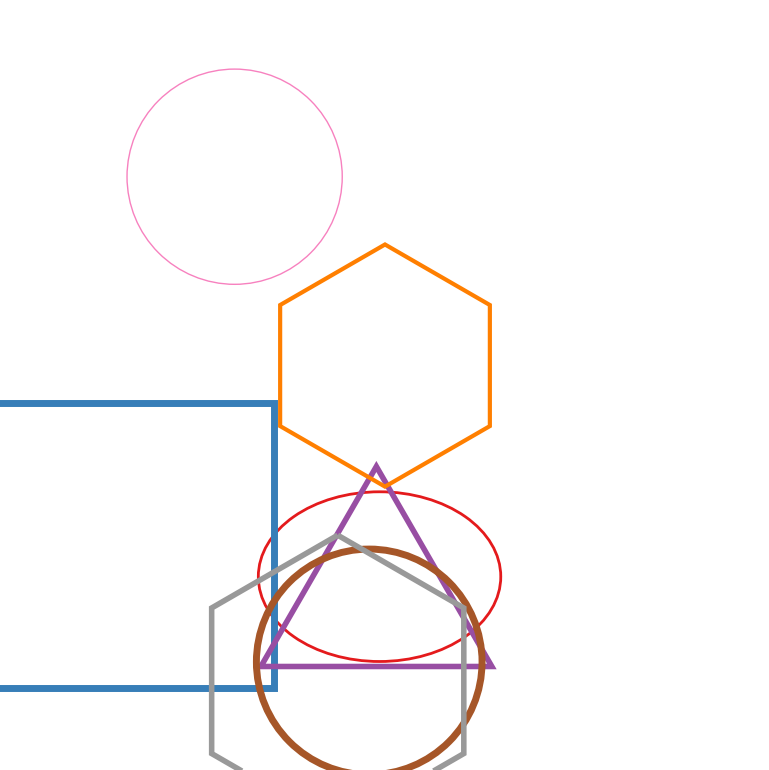[{"shape": "oval", "thickness": 1, "radius": 0.79, "center": [0.493, 0.251]}, {"shape": "square", "thickness": 2.5, "radius": 0.93, "center": [0.17, 0.292]}, {"shape": "triangle", "thickness": 2, "radius": 0.87, "center": [0.489, 0.221]}, {"shape": "hexagon", "thickness": 1.5, "radius": 0.79, "center": [0.5, 0.525]}, {"shape": "circle", "thickness": 2.5, "radius": 0.73, "center": [0.48, 0.14]}, {"shape": "circle", "thickness": 0.5, "radius": 0.7, "center": [0.305, 0.771]}, {"shape": "hexagon", "thickness": 2, "radius": 0.95, "center": [0.439, 0.116]}]